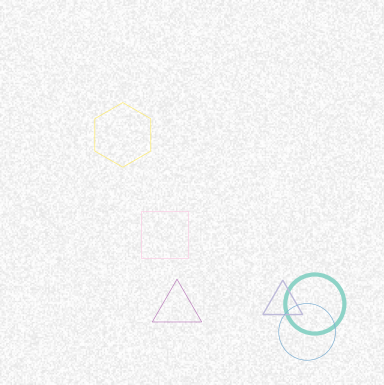[{"shape": "circle", "thickness": 3, "radius": 0.38, "center": [0.818, 0.21]}, {"shape": "triangle", "thickness": 1, "radius": 0.3, "center": [0.734, 0.213]}, {"shape": "circle", "thickness": 0.5, "radius": 0.37, "center": [0.798, 0.138]}, {"shape": "square", "thickness": 0.5, "radius": 0.3, "center": [0.427, 0.391]}, {"shape": "triangle", "thickness": 0.5, "radius": 0.37, "center": [0.46, 0.201]}, {"shape": "hexagon", "thickness": 0.5, "radius": 0.42, "center": [0.319, 0.65]}]